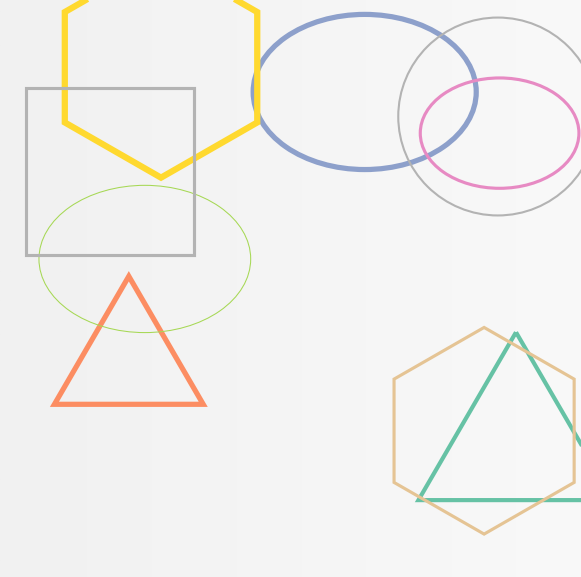[{"shape": "triangle", "thickness": 2, "radius": 0.97, "center": [0.888, 0.23]}, {"shape": "triangle", "thickness": 2.5, "radius": 0.74, "center": [0.222, 0.373]}, {"shape": "oval", "thickness": 2.5, "radius": 0.96, "center": [0.627, 0.84]}, {"shape": "oval", "thickness": 1.5, "radius": 0.68, "center": [0.86, 0.769]}, {"shape": "oval", "thickness": 0.5, "radius": 0.91, "center": [0.249, 0.551]}, {"shape": "hexagon", "thickness": 3, "radius": 0.96, "center": [0.277, 0.883]}, {"shape": "hexagon", "thickness": 1.5, "radius": 0.89, "center": [0.833, 0.253]}, {"shape": "square", "thickness": 1.5, "radius": 0.72, "center": [0.189, 0.702]}, {"shape": "circle", "thickness": 1, "radius": 0.86, "center": [0.857, 0.797]}]